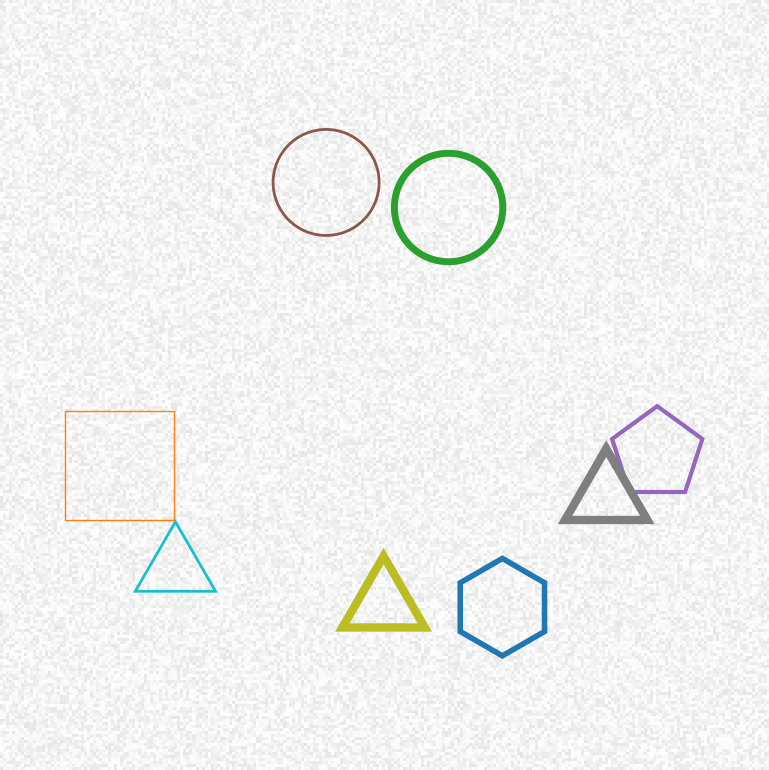[{"shape": "hexagon", "thickness": 2, "radius": 0.32, "center": [0.652, 0.212]}, {"shape": "square", "thickness": 0.5, "radius": 0.36, "center": [0.155, 0.395]}, {"shape": "circle", "thickness": 2.5, "radius": 0.35, "center": [0.583, 0.731]}, {"shape": "pentagon", "thickness": 1.5, "radius": 0.31, "center": [0.854, 0.411]}, {"shape": "circle", "thickness": 1, "radius": 0.34, "center": [0.424, 0.763]}, {"shape": "triangle", "thickness": 3, "radius": 0.31, "center": [0.787, 0.356]}, {"shape": "triangle", "thickness": 3, "radius": 0.31, "center": [0.498, 0.216]}, {"shape": "triangle", "thickness": 1, "radius": 0.3, "center": [0.228, 0.262]}]